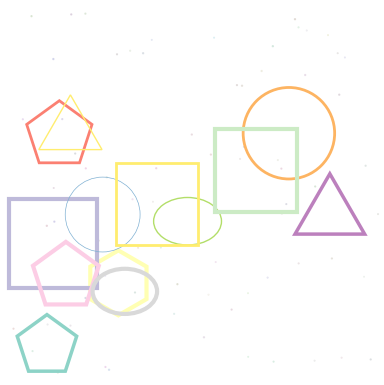[{"shape": "pentagon", "thickness": 2.5, "radius": 0.41, "center": [0.122, 0.102]}, {"shape": "hexagon", "thickness": 3, "radius": 0.42, "center": [0.308, 0.265]}, {"shape": "square", "thickness": 3, "radius": 0.57, "center": [0.138, 0.368]}, {"shape": "pentagon", "thickness": 2, "radius": 0.45, "center": [0.154, 0.649]}, {"shape": "circle", "thickness": 0.5, "radius": 0.49, "center": [0.267, 0.443]}, {"shape": "circle", "thickness": 2, "radius": 0.59, "center": [0.75, 0.654]}, {"shape": "oval", "thickness": 1, "radius": 0.44, "center": [0.487, 0.425]}, {"shape": "pentagon", "thickness": 3, "radius": 0.45, "center": [0.171, 0.282]}, {"shape": "oval", "thickness": 3, "radius": 0.42, "center": [0.324, 0.243]}, {"shape": "triangle", "thickness": 2.5, "radius": 0.52, "center": [0.857, 0.444]}, {"shape": "square", "thickness": 3, "radius": 0.54, "center": [0.665, 0.557]}, {"shape": "square", "thickness": 2, "radius": 0.53, "center": [0.408, 0.47]}, {"shape": "triangle", "thickness": 1, "radius": 0.47, "center": [0.183, 0.659]}]